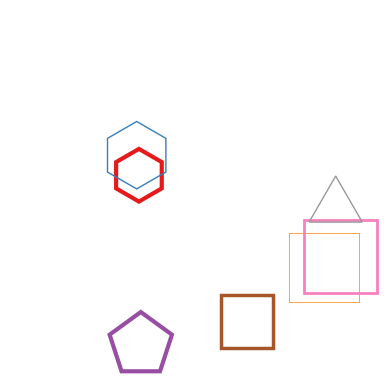[{"shape": "hexagon", "thickness": 3, "radius": 0.34, "center": [0.361, 0.545]}, {"shape": "hexagon", "thickness": 1, "radius": 0.44, "center": [0.355, 0.597]}, {"shape": "pentagon", "thickness": 3, "radius": 0.43, "center": [0.366, 0.104]}, {"shape": "square", "thickness": 0.5, "radius": 0.45, "center": [0.842, 0.305]}, {"shape": "square", "thickness": 2.5, "radius": 0.34, "center": [0.642, 0.165]}, {"shape": "square", "thickness": 2, "radius": 0.47, "center": [0.885, 0.334]}, {"shape": "triangle", "thickness": 1, "radius": 0.4, "center": [0.872, 0.463]}]